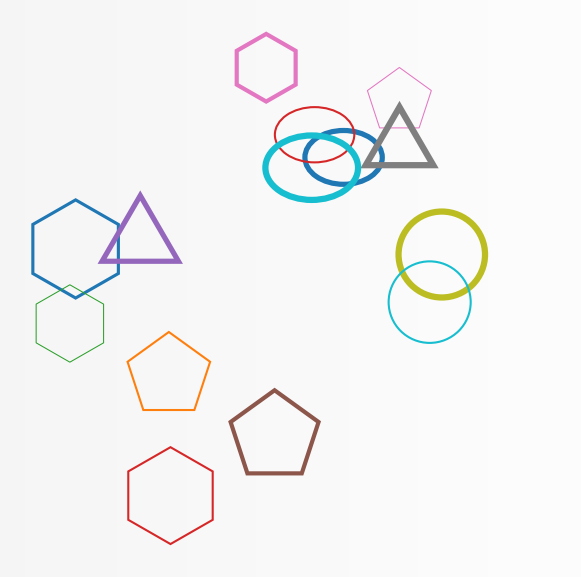[{"shape": "hexagon", "thickness": 1.5, "radius": 0.42, "center": [0.13, 0.568]}, {"shape": "oval", "thickness": 2.5, "radius": 0.33, "center": [0.591, 0.727]}, {"shape": "pentagon", "thickness": 1, "radius": 0.37, "center": [0.29, 0.35]}, {"shape": "hexagon", "thickness": 0.5, "radius": 0.34, "center": [0.12, 0.439]}, {"shape": "oval", "thickness": 1, "radius": 0.34, "center": [0.541, 0.766]}, {"shape": "hexagon", "thickness": 1, "radius": 0.42, "center": [0.293, 0.141]}, {"shape": "triangle", "thickness": 2.5, "radius": 0.38, "center": [0.241, 0.585]}, {"shape": "pentagon", "thickness": 2, "radius": 0.4, "center": [0.472, 0.244]}, {"shape": "hexagon", "thickness": 2, "radius": 0.29, "center": [0.458, 0.882]}, {"shape": "pentagon", "thickness": 0.5, "radius": 0.29, "center": [0.687, 0.824]}, {"shape": "triangle", "thickness": 3, "radius": 0.34, "center": [0.687, 0.747]}, {"shape": "circle", "thickness": 3, "radius": 0.37, "center": [0.76, 0.558]}, {"shape": "oval", "thickness": 3, "radius": 0.4, "center": [0.536, 0.709]}, {"shape": "circle", "thickness": 1, "radius": 0.35, "center": [0.739, 0.476]}]